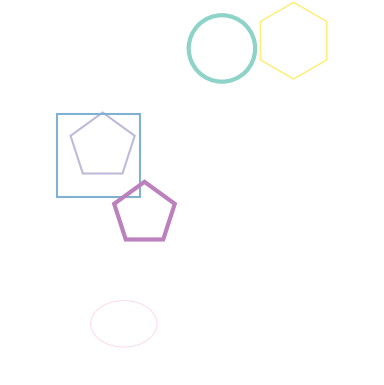[{"shape": "circle", "thickness": 3, "radius": 0.43, "center": [0.576, 0.874]}, {"shape": "pentagon", "thickness": 1.5, "radius": 0.44, "center": [0.267, 0.62]}, {"shape": "square", "thickness": 1.5, "radius": 0.54, "center": [0.256, 0.597]}, {"shape": "oval", "thickness": 0.5, "radius": 0.43, "center": [0.322, 0.159]}, {"shape": "pentagon", "thickness": 3, "radius": 0.41, "center": [0.375, 0.445]}, {"shape": "hexagon", "thickness": 1, "radius": 0.5, "center": [0.763, 0.894]}]